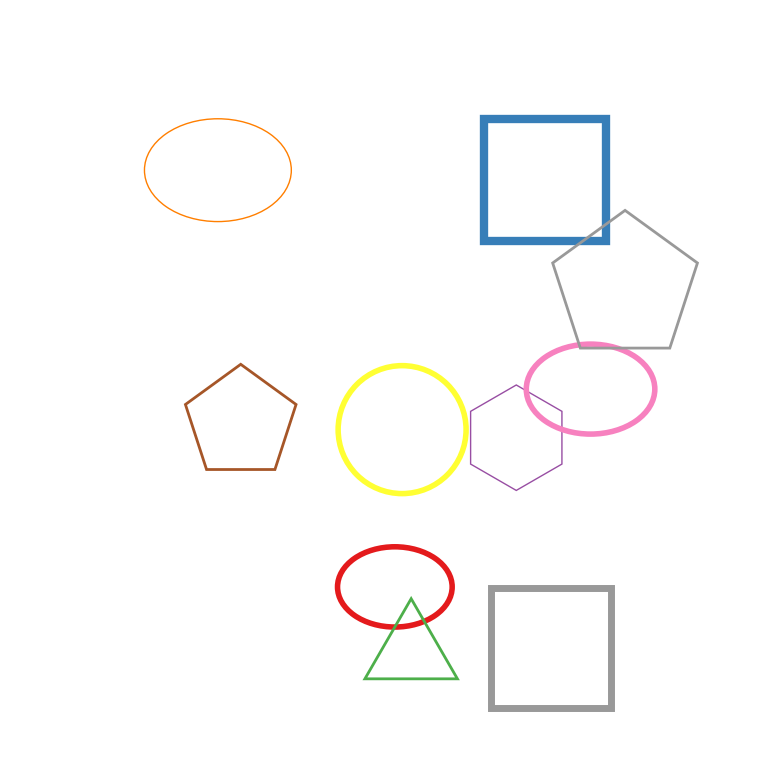[{"shape": "oval", "thickness": 2, "radius": 0.37, "center": [0.513, 0.238]}, {"shape": "square", "thickness": 3, "radius": 0.4, "center": [0.707, 0.766]}, {"shape": "triangle", "thickness": 1, "radius": 0.35, "center": [0.534, 0.153]}, {"shape": "hexagon", "thickness": 0.5, "radius": 0.34, "center": [0.67, 0.432]}, {"shape": "oval", "thickness": 0.5, "radius": 0.48, "center": [0.283, 0.779]}, {"shape": "circle", "thickness": 2, "radius": 0.42, "center": [0.522, 0.442]}, {"shape": "pentagon", "thickness": 1, "radius": 0.38, "center": [0.313, 0.451]}, {"shape": "oval", "thickness": 2, "radius": 0.42, "center": [0.767, 0.495]}, {"shape": "square", "thickness": 2.5, "radius": 0.39, "center": [0.715, 0.158]}, {"shape": "pentagon", "thickness": 1, "radius": 0.49, "center": [0.812, 0.628]}]